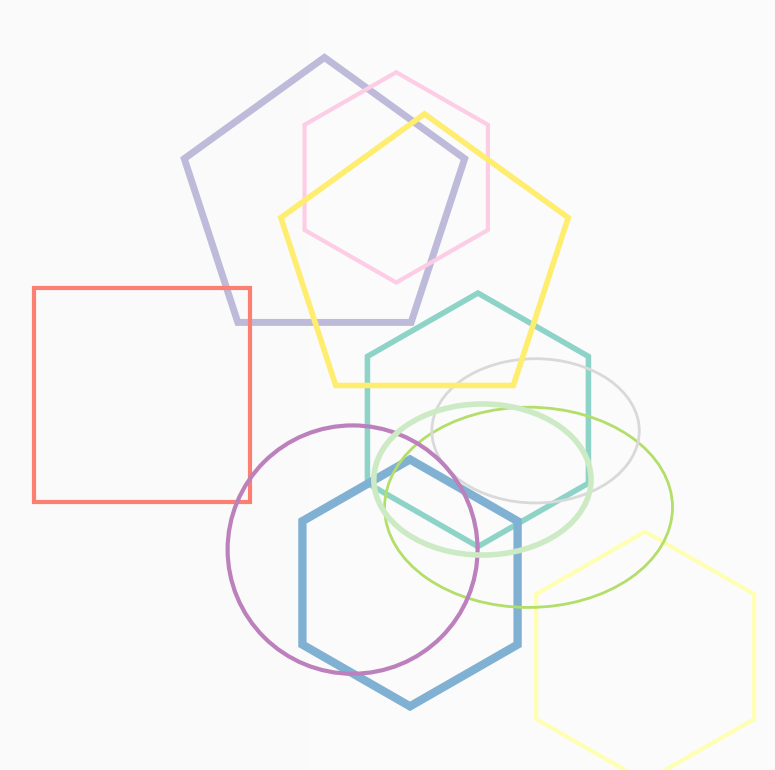[{"shape": "hexagon", "thickness": 2, "radius": 0.82, "center": [0.617, 0.455]}, {"shape": "hexagon", "thickness": 1.5, "radius": 0.81, "center": [0.832, 0.147]}, {"shape": "pentagon", "thickness": 2.5, "radius": 0.95, "center": [0.419, 0.735]}, {"shape": "square", "thickness": 1.5, "radius": 0.7, "center": [0.183, 0.487]}, {"shape": "hexagon", "thickness": 3, "radius": 0.8, "center": [0.529, 0.243]}, {"shape": "oval", "thickness": 1, "radius": 0.93, "center": [0.682, 0.341]}, {"shape": "hexagon", "thickness": 1.5, "radius": 0.68, "center": [0.511, 0.77]}, {"shape": "oval", "thickness": 1, "radius": 0.67, "center": [0.691, 0.44]}, {"shape": "circle", "thickness": 1.5, "radius": 0.81, "center": [0.455, 0.286]}, {"shape": "oval", "thickness": 2, "radius": 0.7, "center": [0.623, 0.377]}, {"shape": "pentagon", "thickness": 2, "radius": 0.97, "center": [0.548, 0.657]}]